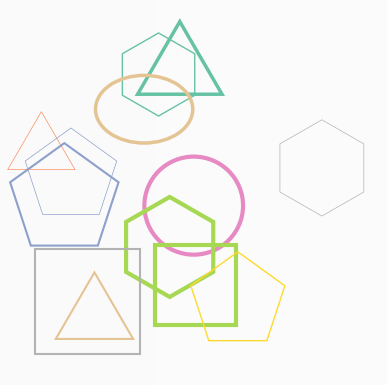[{"shape": "hexagon", "thickness": 1, "radius": 0.54, "center": [0.409, 0.806]}, {"shape": "triangle", "thickness": 2.5, "radius": 0.63, "center": [0.464, 0.818]}, {"shape": "triangle", "thickness": 0.5, "radius": 0.5, "center": [0.107, 0.61]}, {"shape": "pentagon", "thickness": 1.5, "radius": 0.74, "center": [0.166, 0.481]}, {"shape": "pentagon", "thickness": 0.5, "radius": 0.62, "center": [0.183, 0.543]}, {"shape": "circle", "thickness": 3, "radius": 0.64, "center": [0.5, 0.466]}, {"shape": "square", "thickness": 3, "radius": 0.52, "center": [0.504, 0.26]}, {"shape": "hexagon", "thickness": 3, "radius": 0.65, "center": [0.438, 0.359]}, {"shape": "pentagon", "thickness": 1, "radius": 0.64, "center": [0.614, 0.218]}, {"shape": "triangle", "thickness": 1.5, "radius": 0.58, "center": [0.244, 0.177]}, {"shape": "oval", "thickness": 2.5, "radius": 0.63, "center": [0.372, 0.716]}, {"shape": "square", "thickness": 1.5, "radius": 0.68, "center": [0.225, 0.217]}, {"shape": "hexagon", "thickness": 0.5, "radius": 0.63, "center": [0.831, 0.564]}]